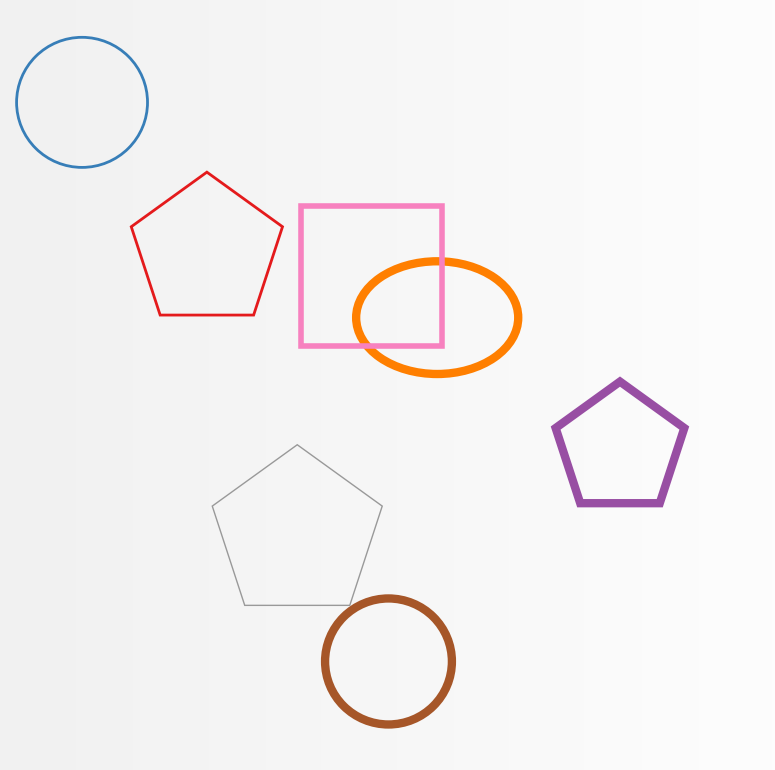[{"shape": "pentagon", "thickness": 1, "radius": 0.51, "center": [0.267, 0.674]}, {"shape": "circle", "thickness": 1, "radius": 0.42, "center": [0.106, 0.867]}, {"shape": "pentagon", "thickness": 3, "radius": 0.44, "center": [0.8, 0.417]}, {"shape": "oval", "thickness": 3, "radius": 0.52, "center": [0.564, 0.587]}, {"shape": "circle", "thickness": 3, "radius": 0.41, "center": [0.501, 0.141]}, {"shape": "square", "thickness": 2, "radius": 0.46, "center": [0.48, 0.642]}, {"shape": "pentagon", "thickness": 0.5, "radius": 0.58, "center": [0.384, 0.307]}]